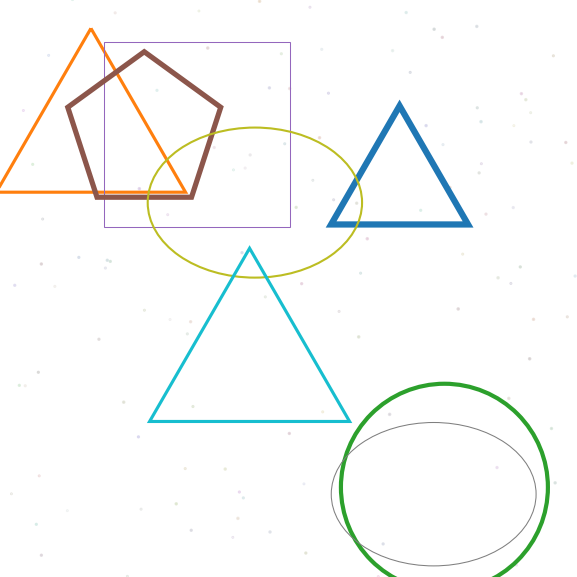[{"shape": "triangle", "thickness": 3, "radius": 0.68, "center": [0.692, 0.679]}, {"shape": "triangle", "thickness": 1.5, "radius": 0.95, "center": [0.157, 0.761]}, {"shape": "circle", "thickness": 2, "radius": 0.9, "center": [0.77, 0.155]}, {"shape": "square", "thickness": 0.5, "radius": 0.8, "center": [0.341, 0.766]}, {"shape": "pentagon", "thickness": 2.5, "radius": 0.7, "center": [0.25, 0.77]}, {"shape": "oval", "thickness": 0.5, "radius": 0.89, "center": [0.751, 0.143]}, {"shape": "oval", "thickness": 1, "radius": 0.93, "center": [0.441, 0.648]}, {"shape": "triangle", "thickness": 1.5, "radius": 1.0, "center": [0.432, 0.369]}]